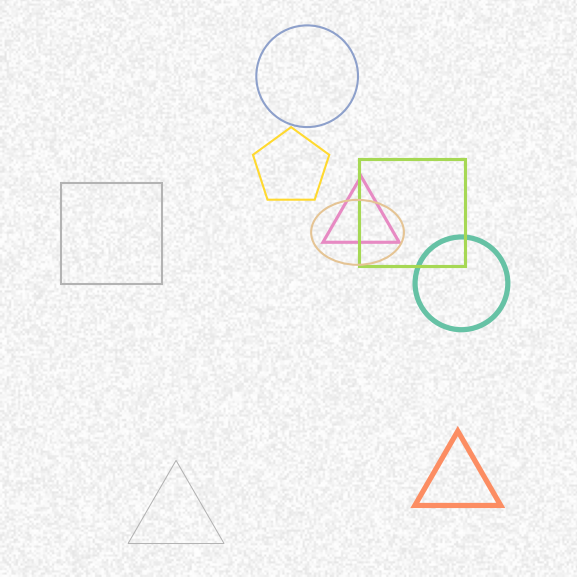[{"shape": "circle", "thickness": 2.5, "radius": 0.4, "center": [0.799, 0.509]}, {"shape": "triangle", "thickness": 2.5, "radius": 0.43, "center": [0.793, 0.167]}, {"shape": "circle", "thickness": 1, "radius": 0.44, "center": [0.532, 0.867]}, {"shape": "triangle", "thickness": 1.5, "radius": 0.38, "center": [0.625, 0.618]}, {"shape": "square", "thickness": 1.5, "radius": 0.46, "center": [0.713, 0.631]}, {"shape": "pentagon", "thickness": 1, "radius": 0.35, "center": [0.504, 0.71]}, {"shape": "oval", "thickness": 1, "radius": 0.4, "center": [0.619, 0.597]}, {"shape": "square", "thickness": 1, "radius": 0.44, "center": [0.193, 0.595]}, {"shape": "triangle", "thickness": 0.5, "radius": 0.48, "center": [0.305, 0.106]}]